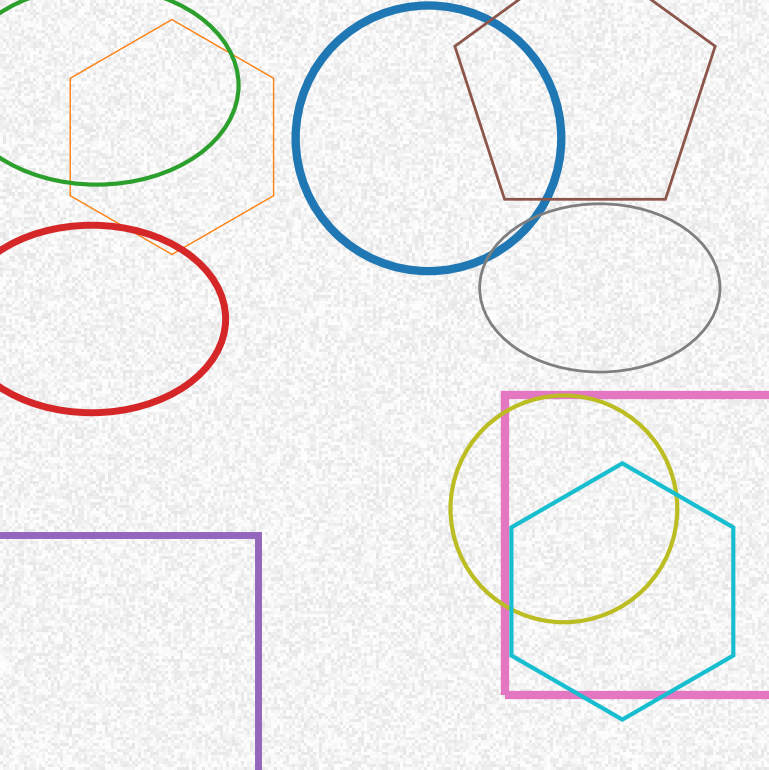[{"shape": "circle", "thickness": 3, "radius": 0.86, "center": [0.556, 0.82]}, {"shape": "hexagon", "thickness": 0.5, "radius": 0.76, "center": [0.223, 0.822]}, {"shape": "oval", "thickness": 1.5, "radius": 0.92, "center": [0.126, 0.889]}, {"shape": "oval", "thickness": 2.5, "radius": 0.87, "center": [0.119, 0.586]}, {"shape": "square", "thickness": 2.5, "radius": 0.99, "center": [0.137, 0.108]}, {"shape": "pentagon", "thickness": 1, "radius": 0.89, "center": [0.76, 0.885]}, {"shape": "square", "thickness": 3, "radius": 0.98, "center": [0.851, 0.292]}, {"shape": "oval", "thickness": 1, "radius": 0.78, "center": [0.779, 0.626]}, {"shape": "circle", "thickness": 1.5, "radius": 0.74, "center": [0.732, 0.339]}, {"shape": "hexagon", "thickness": 1.5, "radius": 0.83, "center": [0.808, 0.232]}]